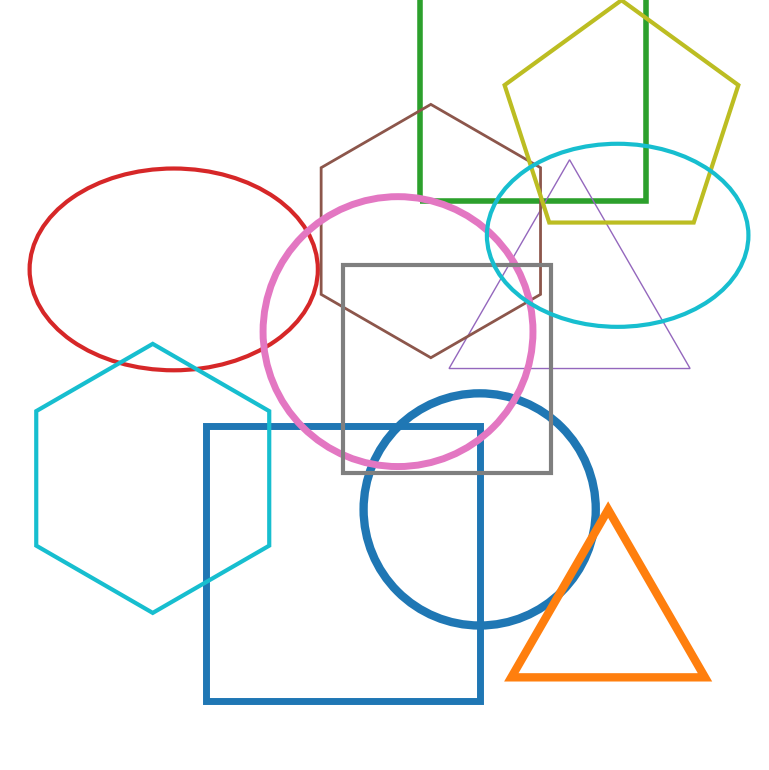[{"shape": "circle", "thickness": 3, "radius": 0.75, "center": [0.623, 0.338]}, {"shape": "square", "thickness": 2.5, "radius": 0.89, "center": [0.446, 0.268]}, {"shape": "triangle", "thickness": 3, "radius": 0.73, "center": [0.79, 0.193]}, {"shape": "square", "thickness": 2, "radius": 0.73, "center": [0.692, 0.885]}, {"shape": "oval", "thickness": 1.5, "radius": 0.94, "center": [0.226, 0.65]}, {"shape": "triangle", "thickness": 0.5, "radius": 0.9, "center": [0.74, 0.612]}, {"shape": "hexagon", "thickness": 1, "radius": 0.82, "center": [0.56, 0.7]}, {"shape": "circle", "thickness": 2.5, "radius": 0.88, "center": [0.517, 0.569]}, {"shape": "square", "thickness": 1.5, "radius": 0.67, "center": [0.58, 0.52]}, {"shape": "pentagon", "thickness": 1.5, "radius": 0.8, "center": [0.807, 0.84]}, {"shape": "hexagon", "thickness": 1.5, "radius": 0.87, "center": [0.198, 0.379]}, {"shape": "oval", "thickness": 1.5, "radius": 0.85, "center": [0.802, 0.694]}]